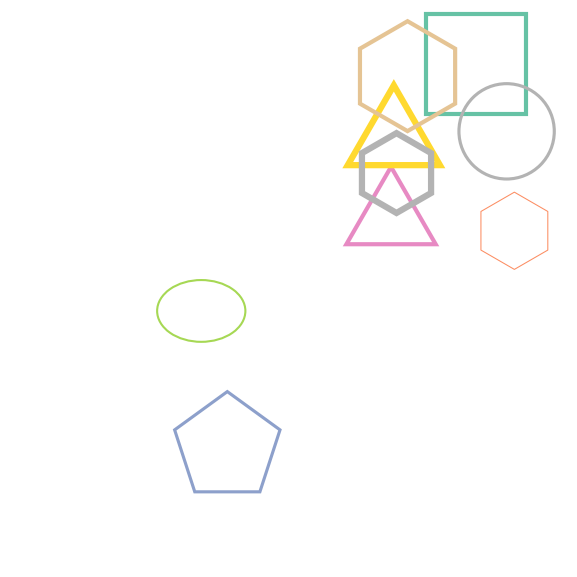[{"shape": "square", "thickness": 2, "radius": 0.43, "center": [0.825, 0.888]}, {"shape": "hexagon", "thickness": 0.5, "radius": 0.33, "center": [0.891, 0.6]}, {"shape": "pentagon", "thickness": 1.5, "radius": 0.48, "center": [0.394, 0.225]}, {"shape": "triangle", "thickness": 2, "radius": 0.45, "center": [0.677, 0.621]}, {"shape": "oval", "thickness": 1, "radius": 0.38, "center": [0.348, 0.461]}, {"shape": "triangle", "thickness": 3, "radius": 0.46, "center": [0.682, 0.759]}, {"shape": "hexagon", "thickness": 2, "radius": 0.48, "center": [0.706, 0.867]}, {"shape": "circle", "thickness": 1.5, "radius": 0.41, "center": [0.877, 0.772]}, {"shape": "hexagon", "thickness": 3, "radius": 0.35, "center": [0.687, 0.699]}]